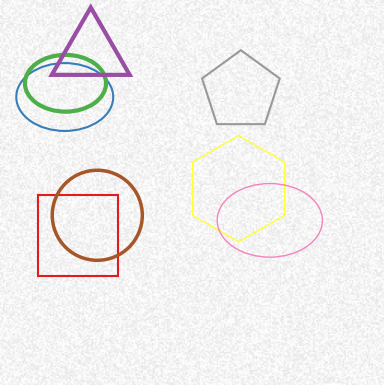[{"shape": "square", "thickness": 1.5, "radius": 0.52, "center": [0.203, 0.389]}, {"shape": "oval", "thickness": 1.5, "radius": 0.63, "center": [0.168, 0.748]}, {"shape": "oval", "thickness": 3, "radius": 0.53, "center": [0.17, 0.784]}, {"shape": "triangle", "thickness": 3, "radius": 0.58, "center": [0.236, 0.864]}, {"shape": "hexagon", "thickness": 1, "radius": 0.69, "center": [0.62, 0.51]}, {"shape": "circle", "thickness": 2.5, "radius": 0.58, "center": [0.253, 0.441]}, {"shape": "oval", "thickness": 1, "radius": 0.68, "center": [0.701, 0.428]}, {"shape": "pentagon", "thickness": 1.5, "radius": 0.53, "center": [0.626, 0.763]}]